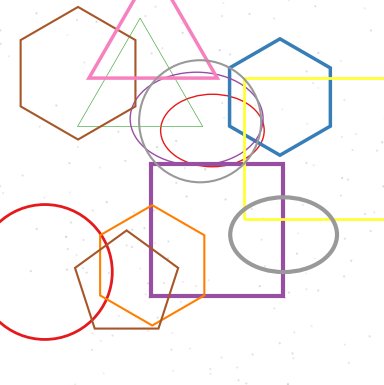[{"shape": "oval", "thickness": 1, "radius": 0.67, "center": [0.552, 0.661]}, {"shape": "circle", "thickness": 2, "radius": 0.88, "center": [0.116, 0.294]}, {"shape": "hexagon", "thickness": 2.5, "radius": 0.76, "center": [0.727, 0.748]}, {"shape": "triangle", "thickness": 0.5, "radius": 0.94, "center": [0.364, 0.765]}, {"shape": "oval", "thickness": 1, "radius": 0.86, "center": [0.511, 0.692]}, {"shape": "square", "thickness": 3, "radius": 0.86, "center": [0.563, 0.402]}, {"shape": "hexagon", "thickness": 1.5, "radius": 0.78, "center": [0.395, 0.311]}, {"shape": "square", "thickness": 2, "radius": 0.92, "center": [0.818, 0.614]}, {"shape": "pentagon", "thickness": 1.5, "radius": 0.7, "center": [0.329, 0.261]}, {"shape": "hexagon", "thickness": 1.5, "radius": 0.86, "center": [0.203, 0.81]}, {"shape": "triangle", "thickness": 2.5, "radius": 0.96, "center": [0.398, 0.893]}, {"shape": "oval", "thickness": 3, "radius": 0.69, "center": [0.737, 0.39]}, {"shape": "circle", "thickness": 1.5, "radius": 0.79, "center": [0.52, 0.685]}]